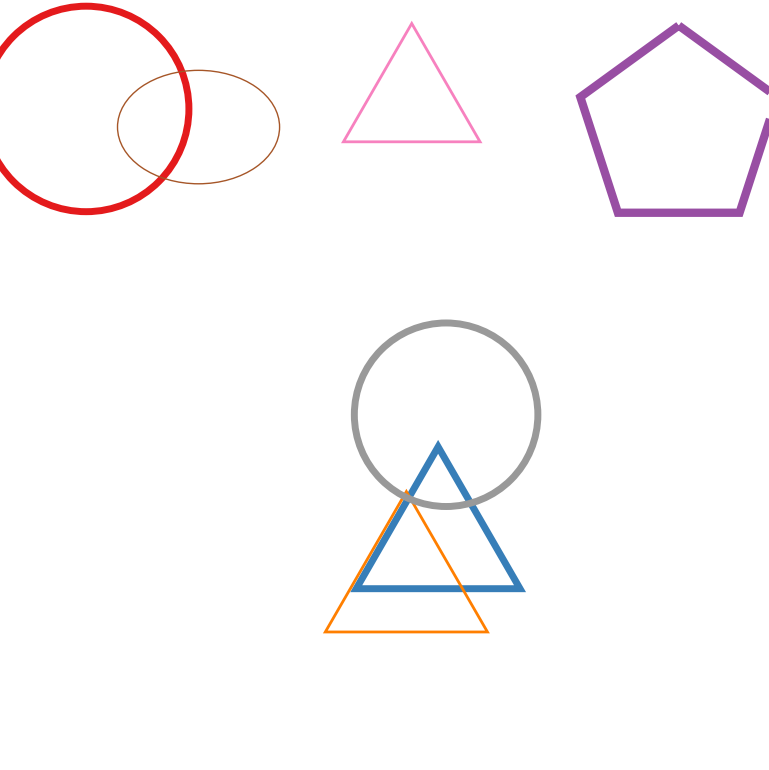[{"shape": "circle", "thickness": 2.5, "radius": 0.67, "center": [0.112, 0.859]}, {"shape": "triangle", "thickness": 2.5, "radius": 0.61, "center": [0.569, 0.297]}, {"shape": "pentagon", "thickness": 3, "radius": 0.67, "center": [0.881, 0.832]}, {"shape": "triangle", "thickness": 1, "radius": 0.61, "center": [0.528, 0.24]}, {"shape": "oval", "thickness": 0.5, "radius": 0.53, "center": [0.258, 0.835]}, {"shape": "triangle", "thickness": 1, "radius": 0.51, "center": [0.535, 0.867]}, {"shape": "circle", "thickness": 2.5, "radius": 0.6, "center": [0.579, 0.461]}]